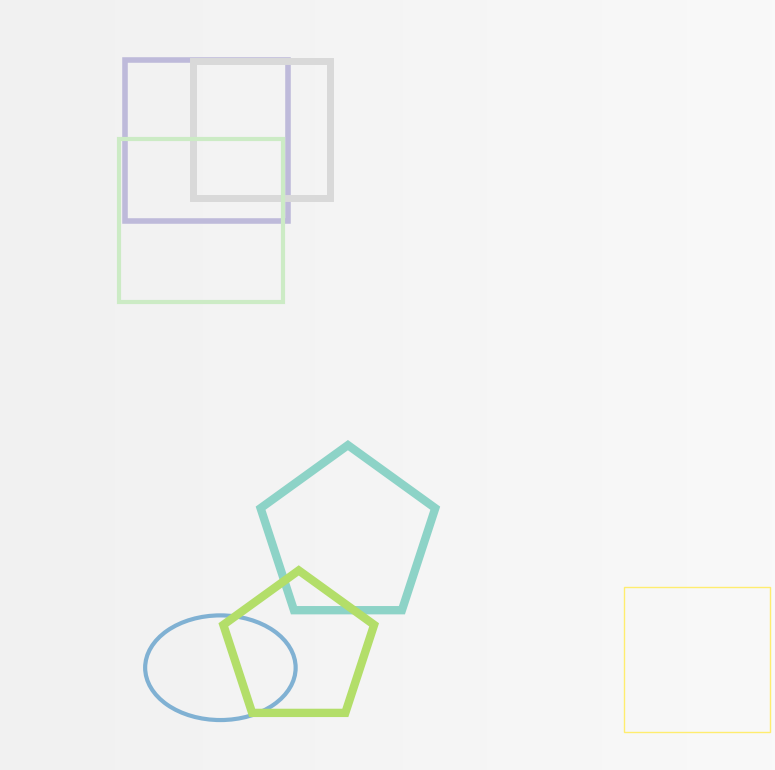[{"shape": "pentagon", "thickness": 3, "radius": 0.59, "center": [0.449, 0.303]}, {"shape": "square", "thickness": 2, "radius": 0.52, "center": [0.266, 0.818]}, {"shape": "oval", "thickness": 1.5, "radius": 0.49, "center": [0.284, 0.133]}, {"shape": "pentagon", "thickness": 3, "radius": 0.51, "center": [0.385, 0.157]}, {"shape": "square", "thickness": 2.5, "radius": 0.44, "center": [0.338, 0.832]}, {"shape": "square", "thickness": 1.5, "radius": 0.53, "center": [0.259, 0.714]}, {"shape": "square", "thickness": 0.5, "radius": 0.47, "center": [0.9, 0.143]}]